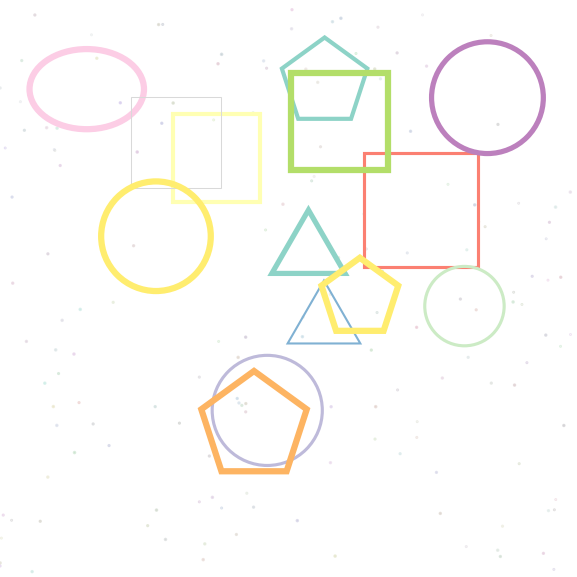[{"shape": "triangle", "thickness": 2.5, "radius": 0.37, "center": [0.534, 0.562]}, {"shape": "pentagon", "thickness": 2, "radius": 0.39, "center": [0.562, 0.856]}, {"shape": "square", "thickness": 2, "radius": 0.38, "center": [0.375, 0.725]}, {"shape": "circle", "thickness": 1.5, "radius": 0.48, "center": [0.463, 0.288]}, {"shape": "square", "thickness": 1.5, "radius": 0.5, "center": [0.729, 0.636]}, {"shape": "triangle", "thickness": 1, "radius": 0.36, "center": [0.561, 0.441]}, {"shape": "pentagon", "thickness": 3, "radius": 0.48, "center": [0.44, 0.261]}, {"shape": "square", "thickness": 3, "radius": 0.42, "center": [0.588, 0.789]}, {"shape": "oval", "thickness": 3, "radius": 0.5, "center": [0.15, 0.845]}, {"shape": "square", "thickness": 0.5, "radius": 0.39, "center": [0.305, 0.752]}, {"shape": "circle", "thickness": 2.5, "radius": 0.48, "center": [0.844, 0.83]}, {"shape": "circle", "thickness": 1.5, "radius": 0.34, "center": [0.804, 0.469]}, {"shape": "pentagon", "thickness": 3, "radius": 0.35, "center": [0.623, 0.483]}, {"shape": "circle", "thickness": 3, "radius": 0.47, "center": [0.27, 0.59]}]